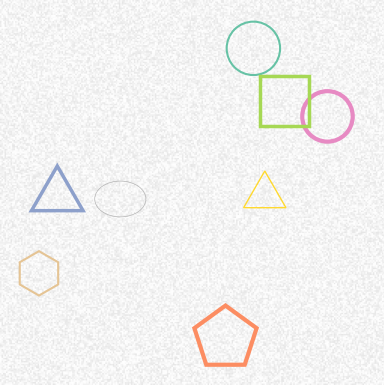[{"shape": "circle", "thickness": 1.5, "radius": 0.35, "center": [0.658, 0.874]}, {"shape": "pentagon", "thickness": 3, "radius": 0.42, "center": [0.586, 0.121]}, {"shape": "triangle", "thickness": 2.5, "radius": 0.39, "center": [0.149, 0.491]}, {"shape": "circle", "thickness": 3, "radius": 0.33, "center": [0.851, 0.698]}, {"shape": "square", "thickness": 2.5, "radius": 0.32, "center": [0.739, 0.738]}, {"shape": "triangle", "thickness": 1, "radius": 0.32, "center": [0.688, 0.492]}, {"shape": "hexagon", "thickness": 1.5, "radius": 0.29, "center": [0.101, 0.29]}, {"shape": "oval", "thickness": 0.5, "radius": 0.33, "center": [0.312, 0.483]}]